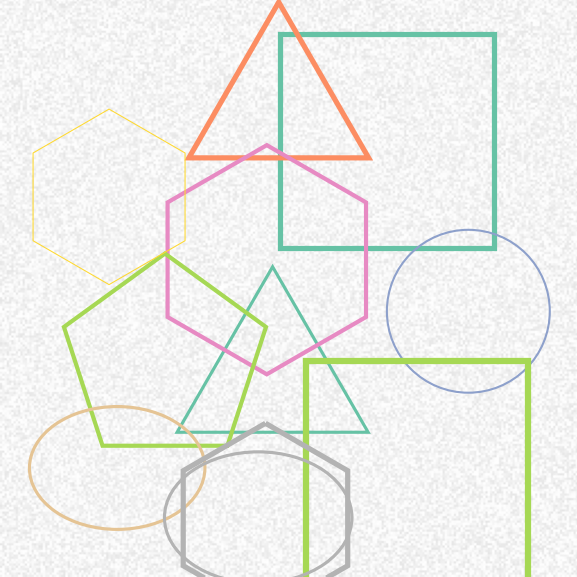[{"shape": "triangle", "thickness": 1.5, "radius": 0.95, "center": [0.472, 0.346]}, {"shape": "square", "thickness": 2.5, "radius": 0.93, "center": [0.669, 0.755]}, {"shape": "triangle", "thickness": 2.5, "radius": 0.9, "center": [0.483, 0.816]}, {"shape": "circle", "thickness": 1, "radius": 0.71, "center": [0.811, 0.46]}, {"shape": "hexagon", "thickness": 2, "radius": 0.99, "center": [0.462, 0.549]}, {"shape": "square", "thickness": 3, "radius": 0.96, "center": [0.721, 0.181]}, {"shape": "pentagon", "thickness": 2, "radius": 0.92, "center": [0.286, 0.376]}, {"shape": "hexagon", "thickness": 0.5, "radius": 0.76, "center": [0.189, 0.658]}, {"shape": "oval", "thickness": 1.5, "radius": 0.76, "center": [0.203, 0.189]}, {"shape": "oval", "thickness": 1.5, "radius": 0.81, "center": [0.447, 0.103]}, {"shape": "hexagon", "thickness": 2.5, "radius": 0.82, "center": [0.46, 0.102]}]